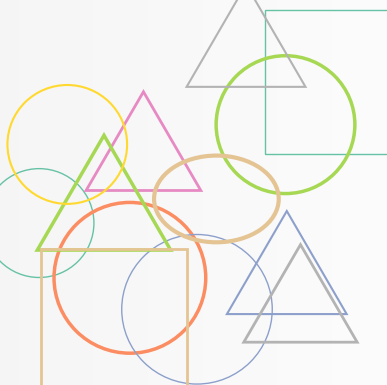[{"shape": "circle", "thickness": 1, "radius": 0.71, "center": [0.101, 0.421]}, {"shape": "square", "thickness": 1, "radius": 0.93, "center": [0.872, 0.787]}, {"shape": "circle", "thickness": 2.5, "radius": 0.98, "center": [0.335, 0.278]}, {"shape": "triangle", "thickness": 1.5, "radius": 0.89, "center": [0.74, 0.273]}, {"shape": "circle", "thickness": 1, "radius": 0.97, "center": [0.508, 0.197]}, {"shape": "triangle", "thickness": 2, "radius": 0.85, "center": [0.37, 0.591]}, {"shape": "circle", "thickness": 2.5, "radius": 0.9, "center": [0.737, 0.676]}, {"shape": "triangle", "thickness": 2.5, "radius": 0.99, "center": [0.268, 0.45]}, {"shape": "circle", "thickness": 1.5, "radius": 0.77, "center": [0.174, 0.625]}, {"shape": "square", "thickness": 2, "radius": 0.94, "center": [0.294, 0.166]}, {"shape": "oval", "thickness": 3, "radius": 0.8, "center": [0.558, 0.483]}, {"shape": "triangle", "thickness": 2, "radius": 0.84, "center": [0.775, 0.196]}, {"shape": "triangle", "thickness": 1.5, "radius": 0.89, "center": [0.635, 0.863]}]